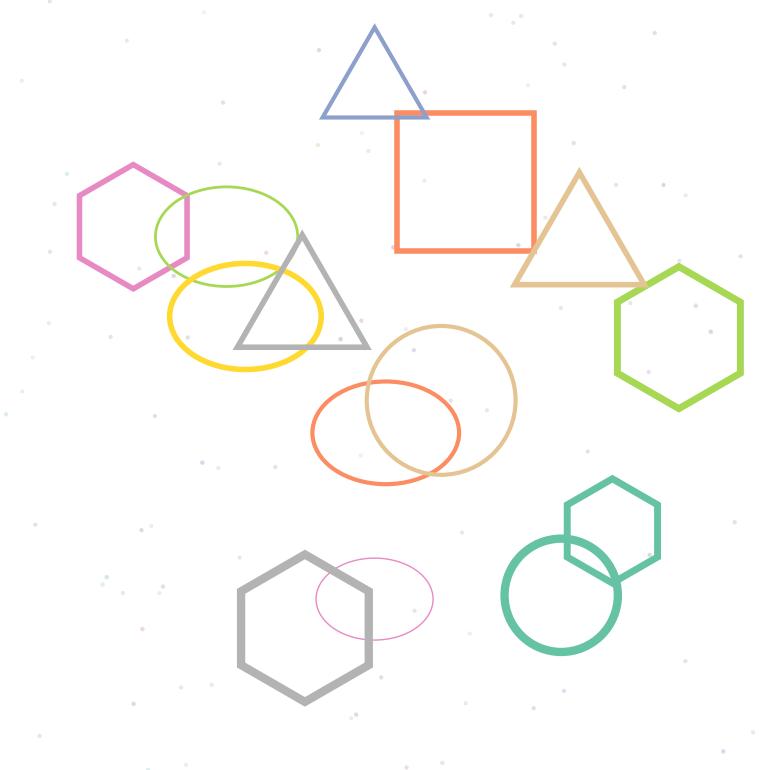[{"shape": "circle", "thickness": 3, "radius": 0.37, "center": [0.729, 0.227]}, {"shape": "hexagon", "thickness": 2.5, "radius": 0.34, "center": [0.795, 0.31]}, {"shape": "square", "thickness": 2, "radius": 0.45, "center": [0.605, 0.763]}, {"shape": "oval", "thickness": 1.5, "radius": 0.48, "center": [0.501, 0.438]}, {"shape": "triangle", "thickness": 1.5, "radius": 0.39, "center": [0.487, 0.886]}, {"shape": "oval", "thickness": 0.5, "radius": 0.38, "center": [0.486, 0.222]}, {"shape": "hexagon", "thickness": 2, "radius": 0.4, "center": [0.173, 0.706]}, {"shape": "hexagon", "thickness": 2.5, "radius": 0.46, "center": [0.882, 0.561]}, {"shape": "oval", "thickness": 1, "radius": 0.46, "center": [0.294, 0.693]}, {"shape": "oval", "thickness": 2, "radius": 0.49, "center": [0.319, 0.589]}, {"shape": "circle", "thickness": 1.5, "radius": 0.48, "center": [0.573, 0.48]}, {"shape": "triangle", "thickness": 2, "radius": 0.49, "center": [0.752, 0.679]}, {"shape": "hexagon", "thickness": 3, "radius": 0.48, "center": [0.396, 0.184]}, {"shape": "triangle", "thickness": 2, "radius": 0.49, "center": [0.392, 0.598]}]